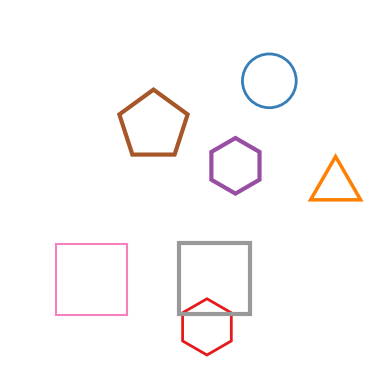[{"shape": "hexagon", "thickness": 2, "radius": 0.37, "center": [0.538, 0.151]}, {"shape": "circle", "thickness": 2, "radius": 0.35, "center": [0.7, 0.79]}, {"shape": "hexagon", "thickness": 3, "radius": 0.36, "center": [0.612, 0.569]}, {"shape": "triangle", "thickness": 2.5, "radius": 0.37, "center": [0.872, 0.518]}, {"shape": "pentagon", "thickness": 3, "radius": 0.47, "center": [0.399, 0.674]}, {"shape": "square", "thickness": 1.5, "radius": 0.46, "center": [0.237, 0.273]}, {"shape": "square", "thickness": 3, "radius": 0.46, "center": [0.557, 0.278]}]